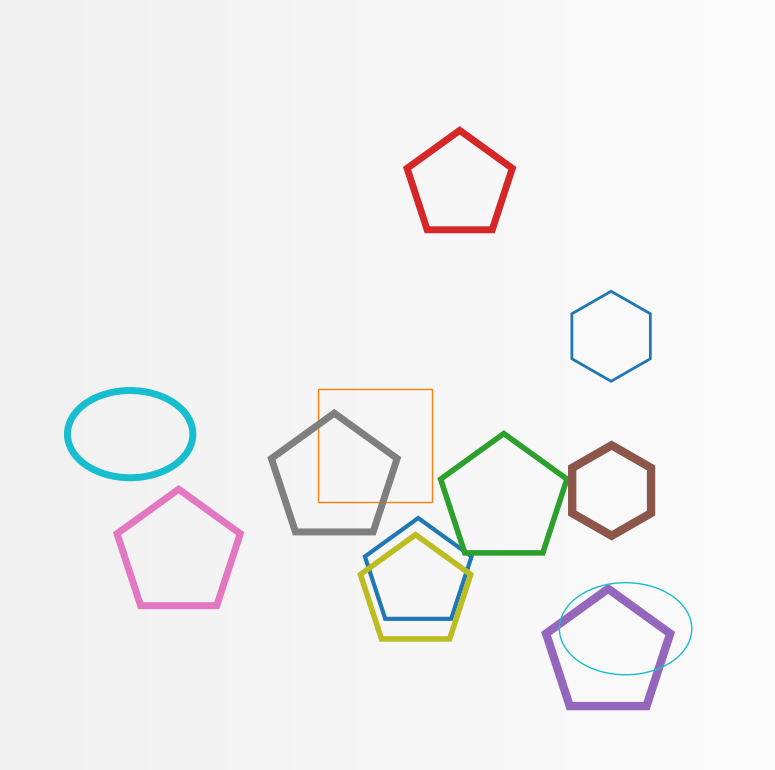[{"shape": "hexagon", "thickness": 1, "radius": 0.29, "center": [0.789, 0.563]}, {"shape": "pentagon", "thickness": 1.5, "radius": 0.36, "center": [0.54, 0.255]}, {"shape": "square", "thickness": 0.5, "radius": 0.37, "center": [0.484, 0.422]}, {"shape": "pentagon", "thickness": 2, "radius": 0.43, "center": [0.65, 0.351]}, {"shape": "pentagon", "thickness": 2.5, "radius": 0.36, "center": [0.593, 0.759]}, {"shape": "pentagon", "thickness": 3, "radius": 0.42, "center": [0.785, 0.151]}, {"shape": "hexagon", "thickness": 3, "radius": 0.29, "center": [0.789, 0.363]}, {"shape": "pentagon", "thickness": 2.5, "radius": 0.42, "center": [0.231, 0.281]}, {"shape": "pentagon", "thickness": 2.5, "radius": 0.43, "center": [0.431, 0.378]}, {"shape": "pentagon", "thickness": 2, "radius": 0.37, "center": [0.536, 0.231]}, {"shape": "oval", "thickness": 2.5, "radius": 0.4, "center": [0.168, 0.436]}, {"shape": "oval", "thickness": 0.5, "radius": 0.43, "center": [0.807, 0.183]}]